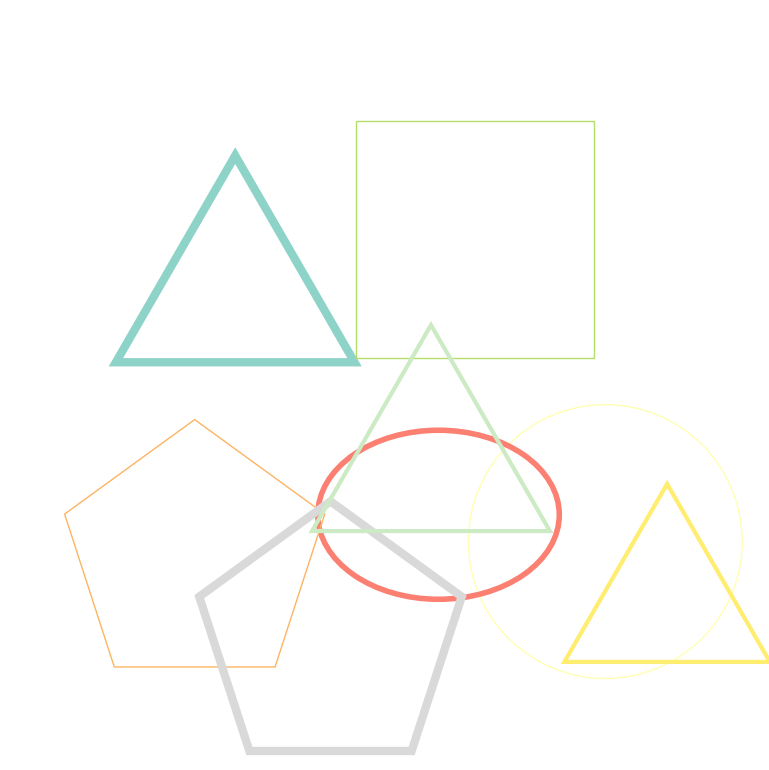[{"shape": "triangle", "thickness": 3, "radius": 0.89, "center": [0.305, 0.619]}, {"shape": "circle", "thickness": 0.5, "radius": 0.89, "center": [0.786, 0.297]}, {"shape": "oval", "thickness": 2, "radius": 0.78, "center": [0.57, 0.331]}, {"shape": "pentagon", "thickness": 0.5, "radius": 0.89, "center": [0.253, 0.277]}, {"shape": "square", "thickness": 0.5, "radius": 0.77, "center": [0.617, 0.689]}, {"shape": "pentagon", "thickness": 3, "radius": 0.9, "center": [0.429, 0.17]}, {"shape": "triangle", "thickness": 1.5, "radius": 0.89, "center": [0.56, 0.399]}, {"shape": "triangle", "thickness": 1.5, "radius": 0.77, "center": [0.866, 0.217]}]